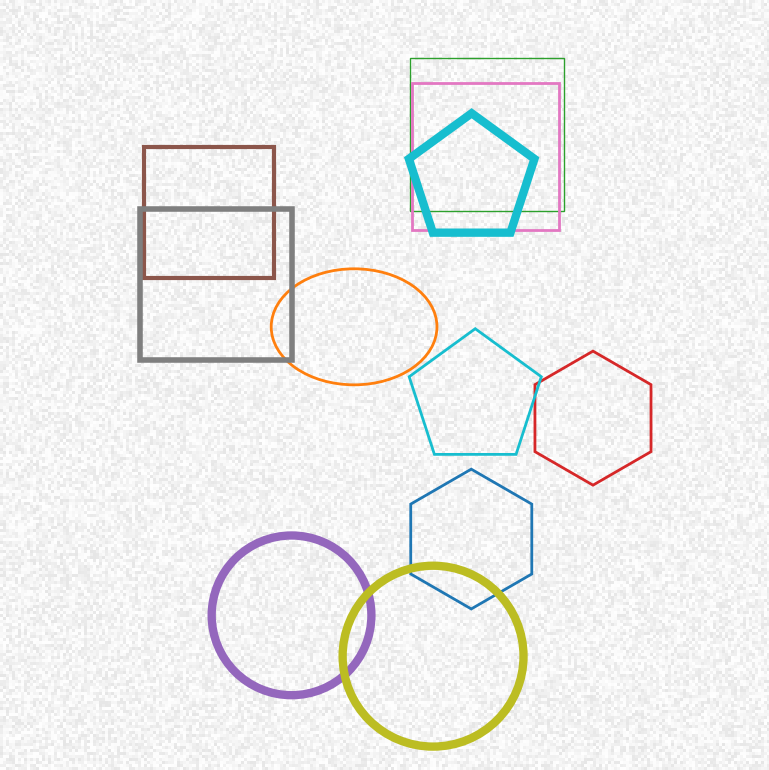[{"shape": "hexagon", "thickness": 1, "radius": 0.45, "center": [0.612, 0.3]}, {"shape": "oval", "thickness": 1, "radius": 0.54, "center": [0.46, 0.576]}, {"shape": "square", "thickness": 0.5, "radius": 0.5, "center": [0.632, 0.825]}, {"shape": "hexagon", "thickness": 1, "radius": 0.44, "center": [0.77, 0.457]}, {"shape": "circle", "thickness": 3, "radius": 0.52, "center": [0.379, 0.201]}, {"shape": "square", "thickness": 1.5, "radius": 0.42, "center": [0.271, 0.724]}, {"shape": "square", "thickness": 1, "radius": 0.48, "center": [0.631, 0.796]}, {"shape": "square", "thickness": 2, "radius": 0.49, "center": [0.28, 0.63]}, {"shape": "circle", "thickness": 3, "radius": 0.59, "center": [0.562, 0.148]}, {"shape": "pentagon", "thickness": 1, "radius": 0.45, "center": [0.617, 0.483]}, {"shape": "pentagon", "thickness": 3, "radius": 0.43, "center": [0.613, 0.767]}]